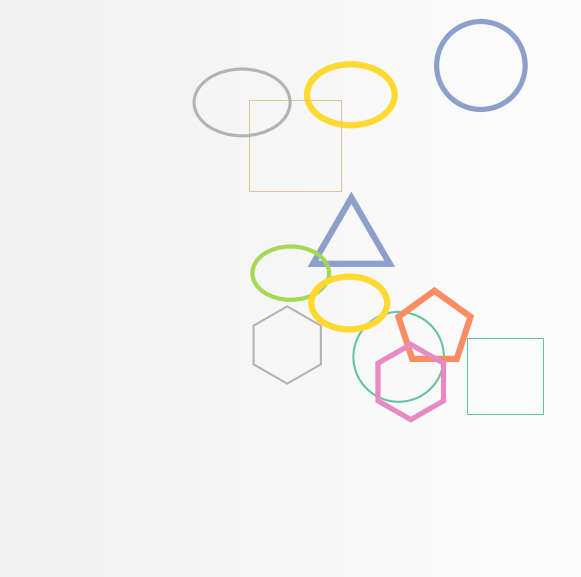[{"shape": "square", "thickness": 0.5, "radius": 0.33, "center": [0.869, 0.349]}, {"shape": "circle", "thickness": 1, "radius": 0.39, "center": [0.686, 0.381]}, {"shape": "pentagon", "thickness": 3, "radius": 0.33, "center": [0.747, 0.43]}, {"shape": "triangle", "thickness": 3, "radius": 0.38, "center": [0.605, 0.58]}, {"shape": "circle", "thickness": 2.5, "radius": 0.38, "center": [0.827, 0.886]}, {"shape": "hexagon", "thickness": 2.5, "radius": 0.33, "center": [0.707, 0.338]}, {"shape": "oval", "thickness": 2, "radius": 0.33, "center": [0.5, 0.526]}, {"shape": "oval", "thickness": 3, "radius": 0.33, "center": [0.601, 0.474]}, {"shape": "oval", "thickness": 3, "radius": 0.38, "center": [0.604, 0.835]}, {"shape": "square", "thickness": 0.5, "radius": 0.4, "center": [0.507, 0.748]}, {"shape": "oval", "thickness": 1.5, "radius": 0.41, "center": [0.416, 0.822]}, {"shape": "hexagon", "thickness": 1, "radius": 0.33, "center": [0.494, 0.402]}]